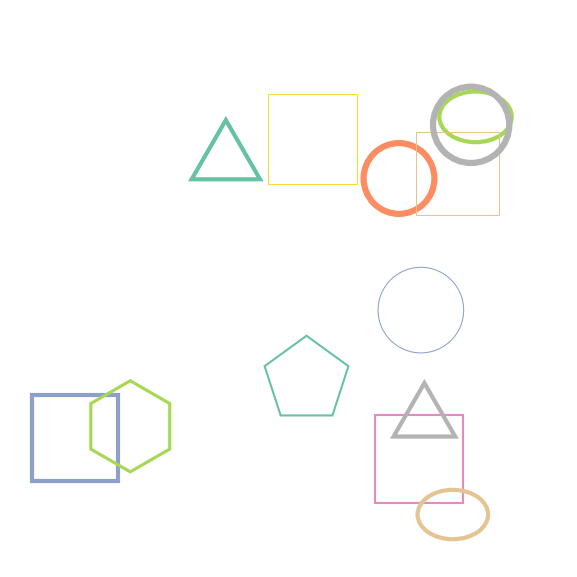[{"shape": "pentagon", "thickness": 1, "radius": 0.38, "center": [0.531, 0.341]}, {"shape": "triangle", "thickness": 2, "radius": 0.34, "center": [0.391, 0.723]}, {"shape": "circle", "thickness": 3, "radius": 0.31, "center": [0.691, 0.69]}, {"shape": "circle", "thickness": 0.5, "radius": 0.37, "center": [0.729, 0.462]}, {"shape": "square", "thickness": 2, "radius": 0.37, "center": [0.13, 0.24]}, {"shape": "square", "thickness": 1, "radius": 0.38, "center": [0.725, 0.205]}, {"shape": "hexagon", "thickness": 1.5, "radius": 0.39, "center": [0.226, 0.261]}, {"shape": "oval", "thickness": 2, "radius": 0.31, "center": [0.823, 0.797]}, {"shape": "square", "thickness": 0.5, "radius": 0.39, "center": [0.541, 0.759]}, {"shape": "square", "thickness": 0.5, "radius": 0.36, "center": [0.793, 0.699]}, {"shape": "oval", "thickness": 2, "radius": 0.31, "center": [0.784, 0.108]}, {"shape": "circle", "thickness": 3, "radius": 0.33, "center": [0.816, 0.783]}, {"shape": "triangle", "thickness": 2, "radius": 0.31, "center": [0.735, 0.274]}]